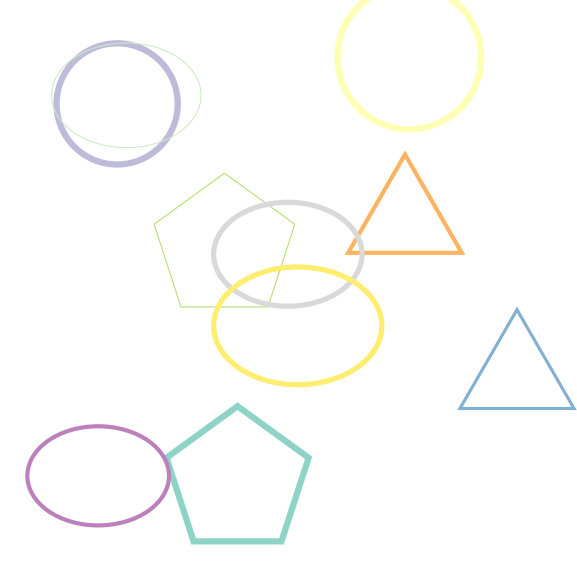[{"shape": "pentagon", "thickness": 3, "radius": 0.65, "center": [0.411, 0.166]}, {"shape": "circle", "thickness": 3, "radius": 0.62, "center": [0.709, 0.9]}, {"shape": "circle", "thickness": 3, "radius": 0.52, "center": [0.203, 0.819]}, {"shape": "triangle", "thickness": 1.5, "radius": 0.57, "center": [0.895, 0.349]}, {"shape": "triangle", "thickness": 2, "radius": 0.57, "center": [0.701, 0.618]}, {"shape": "pentagon", "thickness": 0.5, "radius": 0.64, "center": [0.389, 0.571]}, {"shape": "oval", "thickness": 2.5, "radius": 0.64, "center": [0.498, 0.559]}, {"shape": "oval", "thickness": 2, "radius": 0.61, "center": [0.17, 0.175]}, {"shape": "oval", "thickness": 0.5, "radius": 0.65, "center": [0.219, 0.834]}, {"shape": "oval", "thickness": 2.5, "radius": 0.73, "center": [0.516, 0.435]}]